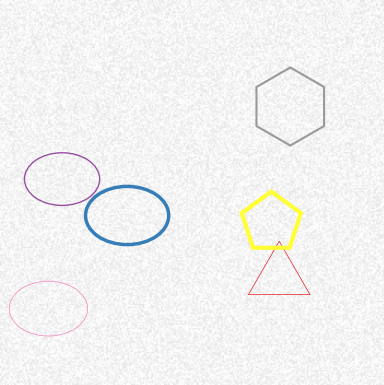[{"shape": "triangle", "thickness": 0.5, "radius": 0.46, "center": [0.725, 0.281]}, {"shape": "oval", "thickness": 2.5, "radius": 0.54, "center": [0.33, 0.44]}, {"shape": "oval", "thickness": 1, "radius": 0.49, "center": [0.161, 0.535]}, {"shape": "pentagon", "thickness": 3, "radius": 0.4, "center": [0.705, 0.422]}, {"shape": "oval", "thickness": 0.5, "radius": 0.51, "center": [0.126, 0.198]}, {"shape": "hexagon", "thickness": 1.5, "radius": 0.51, "center": [0.754, 0.723]}]